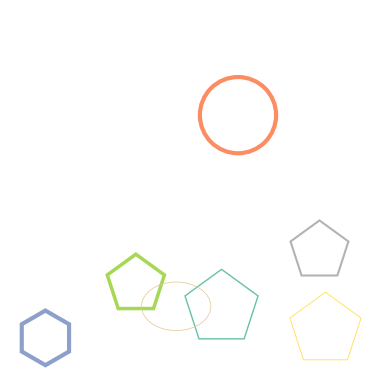[{"shape": "pentagon", "thickness": 1, "radius": 0.5, "center": [0.575, 0.201]}, {"shape": "circle", "thickness": 3, "radius": 0.5, "center": [0.618, 0.701]}, {"shape": "hexagon", "thickness": 3, "radius": 0.35, "center": [0.118, 0.122]}, {"shape": "pentagon", "thickness": 2.5, "radius": 0.39, "center": [0.353, 0.262]}, {"shape": "pentagon", "thickness": 0.5, "radius": 0.49, "center": [0.845, 0.144]}, {"shape": "oval", "thickness": 0.5, "radius": 0.45, "center": [0.458, 0.204]}, {"shape": "pentagon", "thickness": 1.5, "radius": 0.4, "center": [0.83, 0.348]}]